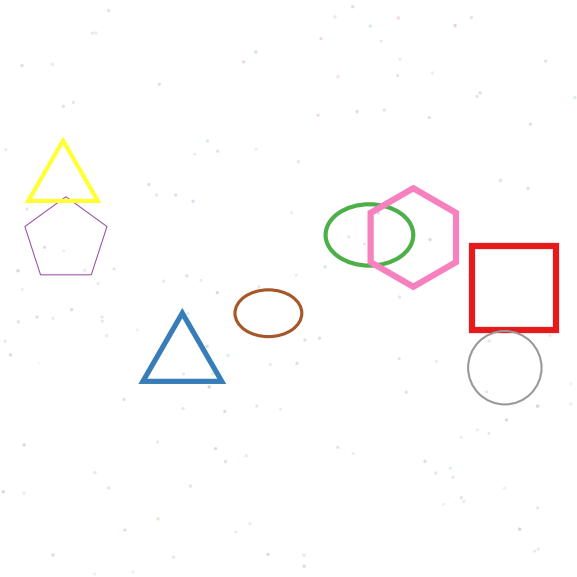[{"shape": "square", "thickness": 3, "radius": 0.36, "center": [0.89, 0.5]}, {"shape": "triangle", "thickness": 2.5, "radius": 0.39, "center": [0.316, 0.378]}, {"shape": "oval", "thickness": 2, "radius": 0.38, "center": [0.64, 0.592]}, {"shape": "pentagon", "thickness": 0.5, "radius": 0.37, "center": [0.114, 0.584]}, {"shape": "triangle", "thickness": 2, "radius": 0.35, "center": [0.109, 0.686]}, {"shape": "oval", "thickness": 1.5, "radius": 0.29, "center": [0.465, 0.457]}, {"shape": "hexagon", "thickness": 3, "radius": 0.43, "center": [0.716, 0.588]}, {"shape": "circle", "thickness": 1, "radius": 0.32, "center": [0.874, 0.362]}]